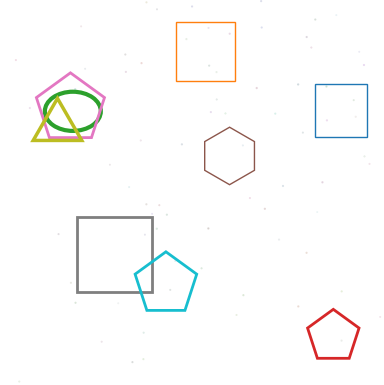[{"shape": "square", "thickness": 1, "radius": 0.34, "center": [0.885, 0.713]}, {"shape": "square", "thickness": 1, "radius": 0.38, "center": [0.534, 0.866]}, {"shape": "oval", "thickness": 3, "radius": 0.36, "center": [0.189, 0.711]}, {"shape": "pentagon", "thickness": 2, "radius": 0.35, "center": [0.866, 0.126]}, {"shape": "hexagon", "thickness": 1, "radius": 0.37, "center": [0.596, 0.595]}, {"shape": "pentagon", "thickness": 2, "radius": 0.46, "center": [0.183, 0.718]}, {"shape": "square", "thickness": 2, "radius": 0.49, "center": [0.297, 0.339]}, {"shape": "triangle", "thickness": 2.5, "radius": 0.36, "center": [0.149, 0.672]}, {"shape": "pentagon", "thickness": 2, "radius": 0.42, "center": [0.431, 0.262]}]